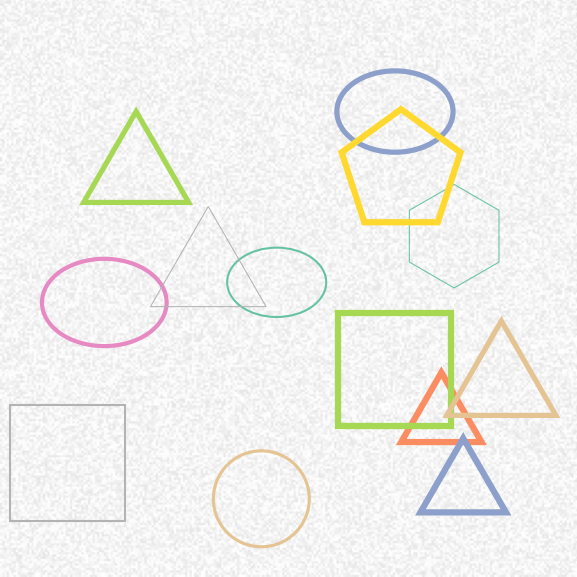[{"shape": "hexagon", "thickness": 0.5, "radius": 0.45, "center": [0.786, 0.59]}, {"shape": "oval", "thickness": 1, "radius": 0.43, "center": [0.479, 0.51]}, {"shape": "triangle", "thickness": 3, "radius": 0.4, "center": [0.764, 0.274]}, {"shape": "oval", "thickness": 2.5, "radius": 0.5, "center": [0.684, 0.806]}, {"shape": "triangle", "thickness": 3, "radius": 0.43, "center": [0.802, 0.155]}, {"shape": "oval", "thickness": 2, "radius": 0.54, "center": [0.181, 0.475]}, {"shape": "square", "thickness": 3, "radius": 0.49, "center": [0.683, 0.36]}, {"shape": "triangle", "thickness": 2.5, "radius": 0.53, "center": [0.236, 0.701]}, {"shape": "pentagon", "thickness": 3, "radius": 0.54, "center": [0.694, 0.702]}, {"shape": "circle", "thickness": 1.5, "radius": 0.42, "center": [0.452, 0.135]}, {"shape": "triangle", "thickness": 2.5, "radius": 0.55, "center": [0.868, 0.334]}, {"shape": "square", "thickness": 1, "radius": 0.5, "center": [0.117, 0.197]}, {"shape": "triangle", "thickness": 0.5, "radius": 0.58, "center": [0.361, 0.526]}]